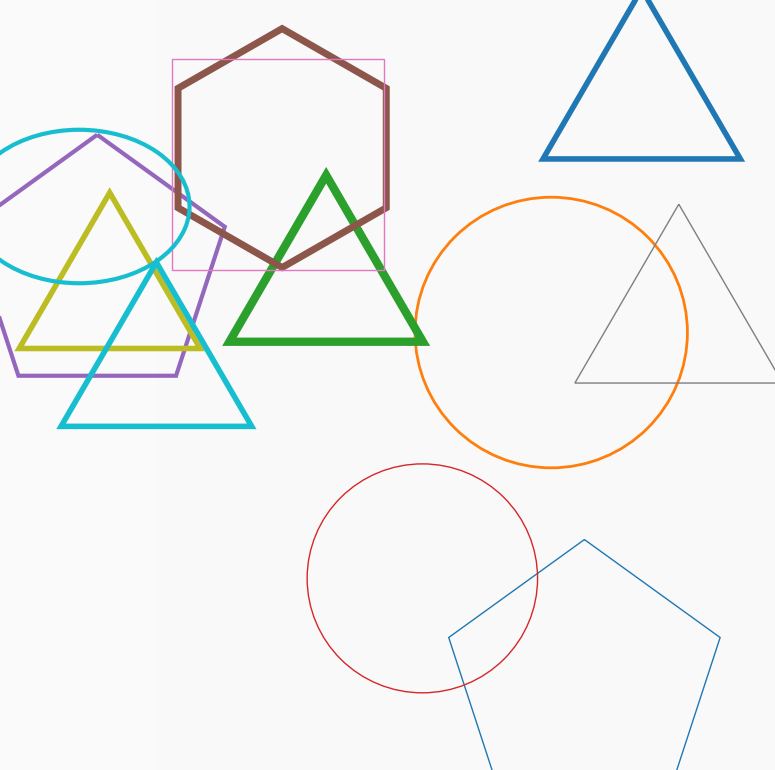[{"shape": "pentagon", "thickness": 0.5, "radius": 0.92, "center": [0.754, 0.115]}, {"shape": "triangle", "thickness": 2, "radius": 0.74, "center": [0.828, 0.867]}, {"shape": "circle", "thickness": 1, "radius": 0.88, "center": [0.711, 0.568]}, {"shape": "triangle", "thickness": 3, "radius": 0.72, "center": [0.421, 0.628]}, {"shape": "circle", "thickness": 0.5, "radius": 0.74, "center": [0.545, 0.249]}, {"shape": "pentagon", "thickness": 1.5, "radius": 0.87, "center": [0.125, 0.652]}, {"shape": "hexagon", "thickness": 2.5, "radius": 0.78, "center": [0.364, 0.808]}, {"shape": "square", "thickness": 0.5, "radius": 0.68, "center": [0.359, 0.786]}, {"shape": "triangle", "thickness": 0.5, "radius": 0.77, "center": [0.876, 0.58]}, {"shape": "triangle", "thickness": 2, "radius": 0.67, "center": [0.142, 0.615]}, {"shape": "triangle", "thickness": 2, "radius": 0.71, "center": [0.202, 0.517]}, {"shape": "oval", "thickness": 1.5, "radius": 0.71, "center": [0.102, 0.732]}]